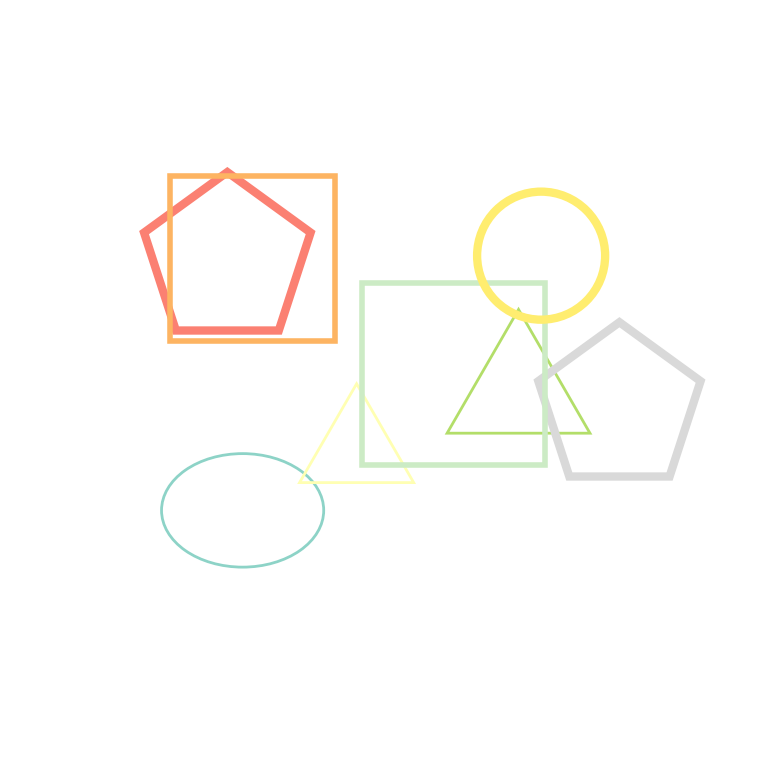[{"shape": "oval", "thickness": 1, "radius": 0.53, "center": [0.315, 0.337]}, {"shape": "triangle", "thickness": 1, "radius": 0.43, "center": [0.463, 0.416]}, {"shape": "pentagon", "thickness": 3, "radius": 0.57, "center": [0.295, 0.663]}, {"shape": "square", "thickness": 2, "radius": 0.54, "center": [0.328, 0.664]}, {"shape": "triangle", "thickness": 1, "radius": 0.54, "center": [0.673, 0.491]}, {"shape": "pentagon", "thickness": 3, "radius": 0.55, "center": [0.804, 0.471]}, {"shape": "square", "thickness": 2, "radius": 0.59, "center": [0.589, 0.514]}, {"shape": "circle", "thickness": 3, "radius": 0.42, "center": [0.703, 0.668]}]